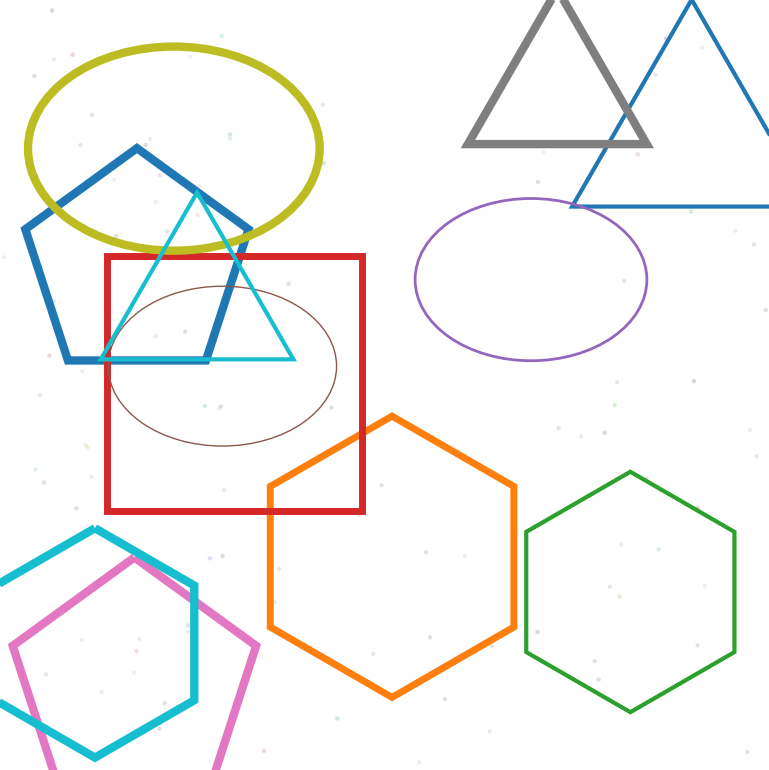[{"shape": "triangle", "thickness": 1.5, "radius": 0.9, "center": [0.898, 0.821]}, {"shape": "pentagon", "thickness": 3, "radius": 0.76, "center": [0.178, 0.655]}, {"shape": "hexagon", "thickness": 2.5, "radius": 0.91, "center": [0.509, 0.277]}, {"shape": "hexagon", "thickness": 1.5, "radius": 0.78, "center": [0.819, 0.231]}, {"shape": "square", "thickness": 2.5, "radius": 0.83, "center": [0.305, 0.502]}, {"shape": "oval", "thickness": 1, "radius": 0.75, "center": [0.69, 0.637]}, {"shape": "oval", "thickness": 0.5, "radius": 0.74, "center": [0.289, 0.525]}, {"shape": "pentagon", "thickness": 3, "radius": 0.83, "center": [0.175, 0.11]}, {"shape": "triangle", "thickness": 3, "radius": 0.67, "center": [0.724, 0.88]}, {"shape": "oval", "thickness": 3, "radius": 0.95, "center": [0.226, 0.807]}, {"shape": "triangle", "thickness": 1.5, "radius": 0.72, "center": [0.256, 0.606]}, {"shape": "hexagon", "thickness": 3, "radius": 0.74, "center": [0.123, 0.165]}]